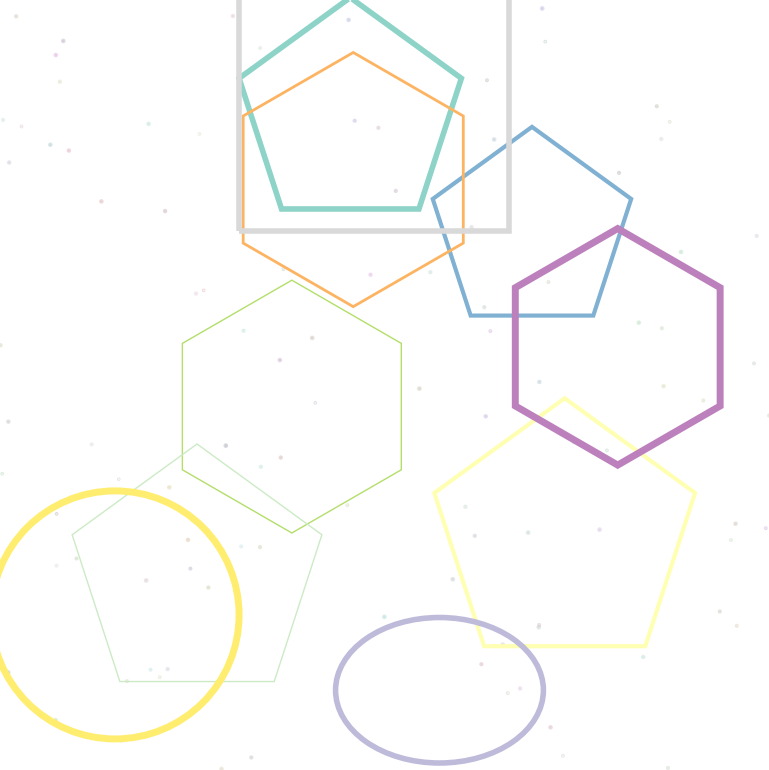[{"shape": "pentagon", "thickness": 2, "radius": 0.76, "center": [0.455, 0.851]}, {"shape": "pentagon", "thickness": 1.5, "radius": 0.89, "center": [0.733, 0.305]}, {"shape": "oval", "thickness": 2, "radius": 0.67, "center": [0.571, 0.104]}, {"shape": "pentagon", "thickness": 1.5, "radius": 0.68, "center": [0.691, 0.7]}, {"shape": "hexagon", "thickness": 1, "radius": 0.83, "center": [0.459, 0.767]}, {"shape": "hexagon", "thickness": 0.5, "radius": 0.82, "center": [0.379, 0.472]}, {"shape": "square", "thickness": 2, "radius": 0.88, "center": [0.486, 0.875]}, {"shape": "hexagon", "thickness": 2.5, "radius": 0.77, "center": [0.802, 0.55]}, {"shape": "pentagon", "thickness": 0.5, "radius": 0.85, "center": [0.256, 0.253]}, {"shape": "circle", "thickness": 2.5, "radius": 0.81, "center": [0.149, 0.201]}]